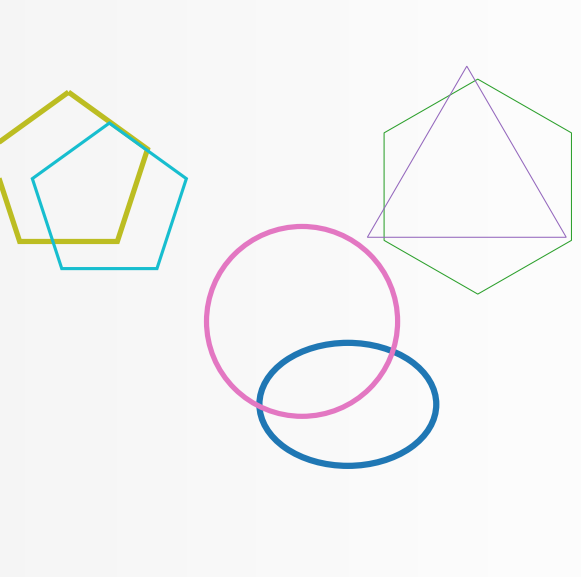[{"shape": "oval", "thickness": 3, "radius": 0.76, "center": [0.598, 0.299]}, {"shape": "hexagon", "thickness": 0.5, "radius": 0.93, "center": [0.822, 0.676]}, {"shape": "triangle", "thickness": 0.5, "radius": 0.99, "center": [0.803, 0.687]}, {"shape": "circle", "thickness": 2.5, "radius": 0.82, "center": [0.52, 0.443]}, {"shape": "pentagon", "thickness": 2.5, "radius": 0.71, "center": [0.118, 0.697]}, {"shape": "pentagon", "thickness": 1.5, "radius": 0.7, "center": [0.188, 0.647]}]